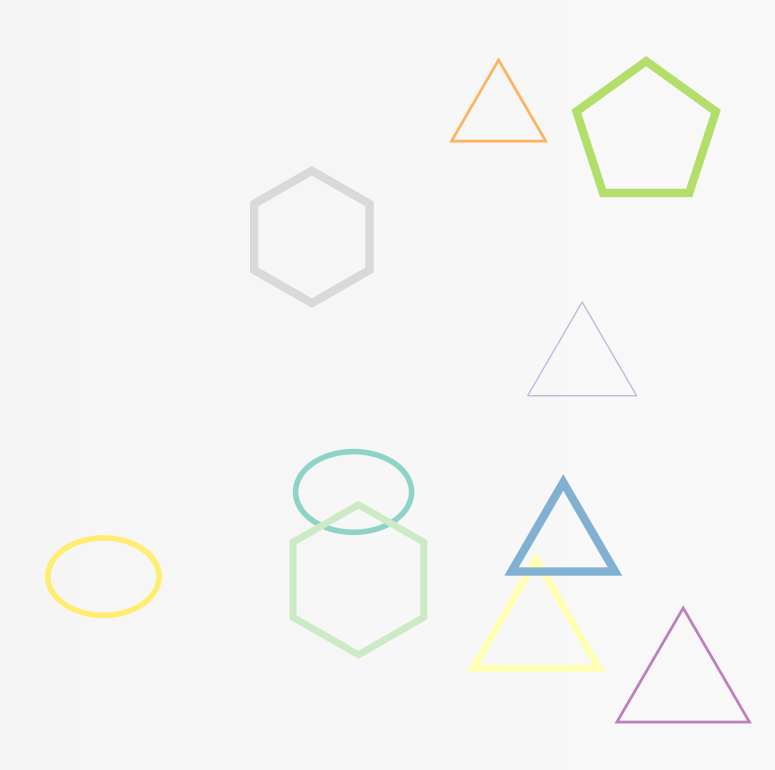[{"shape": "oval", "thickness": 2, "radius": 0.37, "center": [0.456, 0.361]}, {"shape": "triangle", "thickness": 2.5, "radius": 0.47, "center": [0.692, 0.179]}, {"shape": "triangle", "thickness": 0.5, "radius": 0.41, "center": [0.751, 0.527]}, {"shape": "triangle", "thickness": 3, "radius": 0.39, "center": [0.727, 0.296]}, {"shape": "triangle", "thickness": 1, "radius": 0.35, "center": [0.643, 0.852]}, {"shape": "pentagon", "thickness": 3, "radius": 0.47, "center": [0.834, 0.826]}, {"shape": "hexagon", "thickness": 3, "radius": 0.43, "center": [0.402, 0.692]}, {"shape": "triangle", "thickness": 1, "radius": 0.49, "center": [0.882, 0.112]}, {"shape": "hexagon", "thickness": 2.5, "radius": 0.49, "center": [0.463, 0.247]}, {"shape": "oval", "thickness": 2, "radius": 0.36, "center": [0.133, 0.251]}]